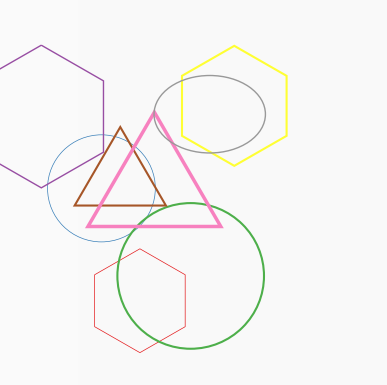[{"shape": "hexagon", "thickness": 0.5, "radius": 0.67, "center": [0.361, 0.219]}, {"shape": "circle", "thickness": 0.5, "radius": 0.7, "center": [0.262, 0.511]}, {"shape": "circle", "thickness": 1.5, "radius": 0.95, "center": [0.492, 0.283]}, {"shape": "hexagon", "thickness": 1, "radius": 0.93, "center": [0.107, 0.697]}, {"shape": "hexagon", "thickness": 1.5, "radius": 0.78, "center": [0.605, 0.725]}, {"shape": "triangle", "thickness": 1.5, "radius": 0.68, "center": [0.31, 0.534]}, {"shape": "triangle", "thickness": 2.5, "radius": 0.99, "center": [0.398, 0.511]}, {"shape": "oval", "thickness": 1, "radius": 0.72, "center": [0.541, 0.703]}]